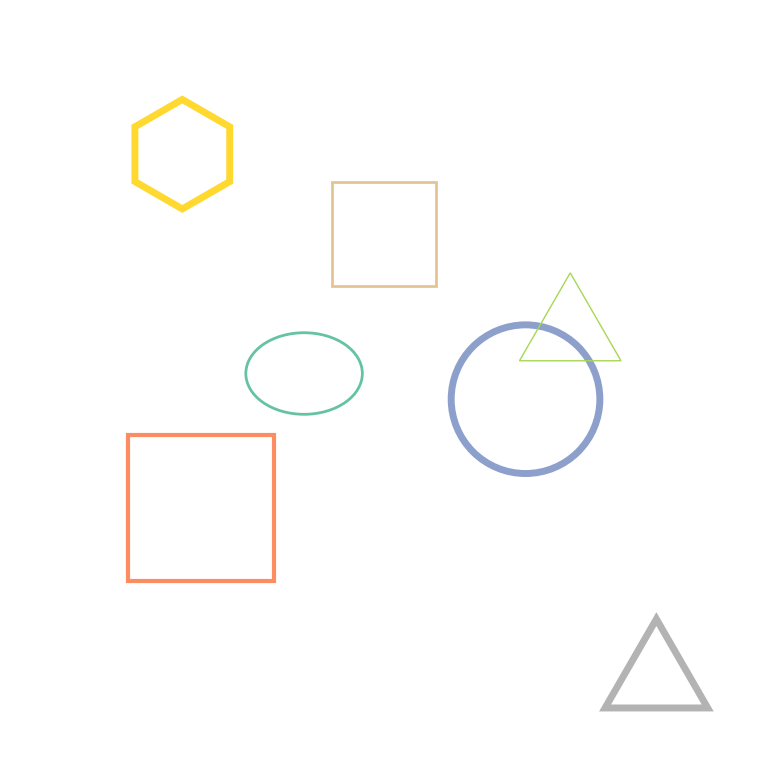[{"shape": "oval", "thickness": 1, "radius": 0.38, "center": [0.395, 0.515]}, {"shape": "square", "thickness": 1.5, "radius": 0.47, "center": [0.261, 0.341]}, {"shape": "circle", "thickness": 2.5, "radius": 0.48, "center": [0.682, 0.482]}, {"shape": "triangle", "thickness": 0.5, "radius": 0.38, "center": [0.741, 0.57]}, {"shape": "hexagon", "thickness": 2.5, "radius": 0.36, "center": [0.237, 0.8]}, {"shape": "square", "thickness": 1, "radius": 0.34, "center": [0.498, 0.696]}, {"shape": "triangle", "thickness": 2.5, "radius": 0.38, "center": [0.852, 0.119]}]